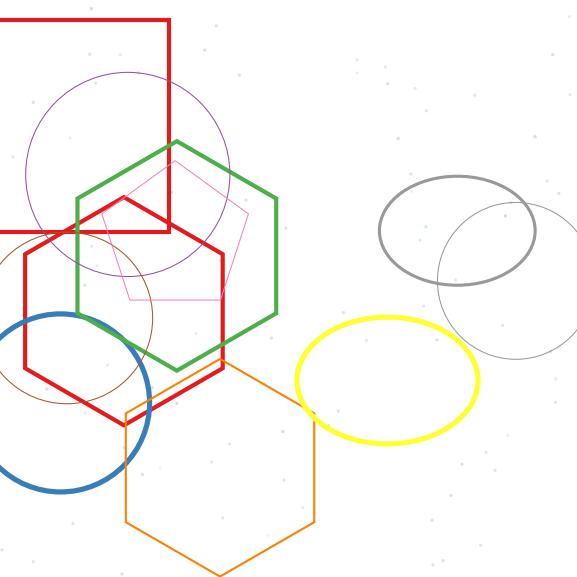[{"shape": "square", "thickness": 2, "radius": 0.92, "center": [0.109, 0.782]}, {"shape": "hexagon", "thickness": 2, "radius": 0.99, "center": [0.215, 0.46]}, {"shape": "circle", "thickness": 2.5, "radius": 0.77, "center": [0.105, 0.301]}, {"shape": "hexagon", "thickness": 2, "radius": 0.99, "center": [0.306, 0.556]}, {"shape": "circle", "thickness": 0.5, "radius": 0.88, "center": [0.221, 0.697]}, {"shape": "hexagon", "thickness": 1, "radius": 0.94, "center": [0.381, 0.189]}, {"shape": "oval", "thickness": 2.5, "radius": 0.78, "center": [0.671, 0.34]}, {"shape": "circle", "thickness": 0.5, "radius": 0.74, "center": [0.116, 0.449]}, {"shape": "pentagon", "thickness": 0.5, "radius": 0.67, "center": [0.303, 0.588]}, {"shape": "circle", "thickness": 0.5, "radius": 0.68, "center": [0.893, 0.513]}, {"shape": "oval", "thickness": 1.5, "radius": 0.67, "center": [0.792, 0.6]}]